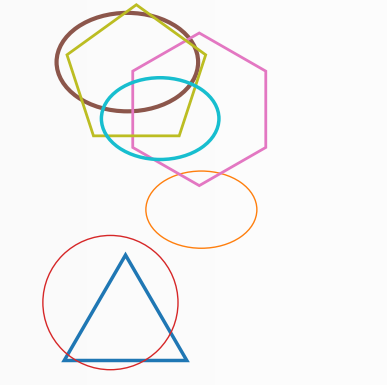[{"shape": "triangle", "thickness": 2.5, "radius": 0.91, "center": [0.324, 0.155]}, {"shape": "oval", "thickness": 1, "radius": 0.72, "center": [0.52, 0.455]}, {"shape": "circle", "thickness": 1, "radius": 0.87, "center": [0.285, 0.214]}, {"shape": "oval", "thickness": 3, "radius": 0.91, "center": [0.329, 0.839]}, {"shape": "hexagon", "thickness": 2, "radius": 0.99, "center": [0.514, 0.716]}, {"shape": "pentagon", "thickness": 2, "radius": 0.94, "center": [0.352, 0.799]}, {"shape": "oval", "thickness": 2.5, "radius": 0.76, "center": [0.413, 0.692]}]